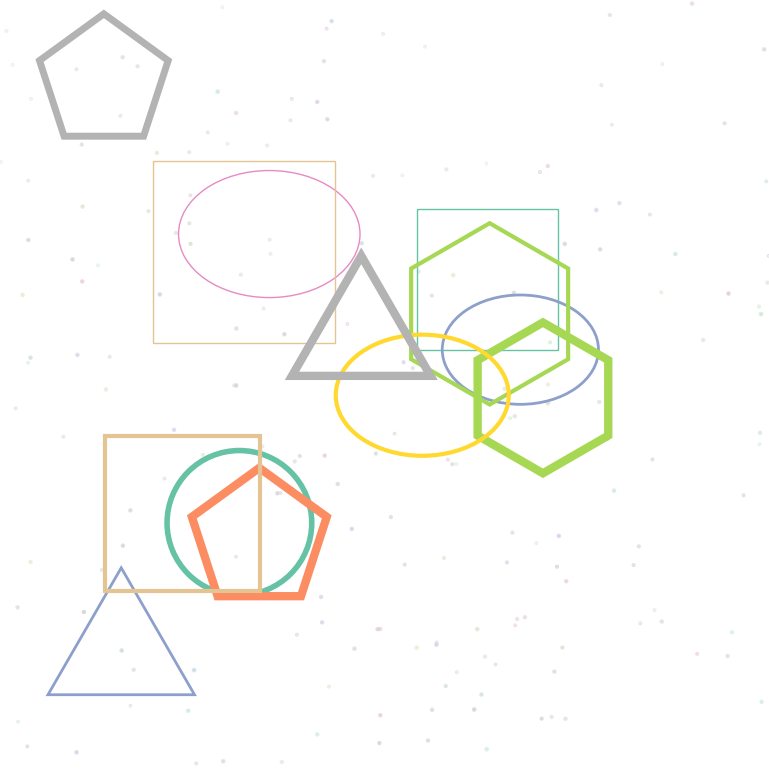[{"shape": "circle", "thickness": 2, "radius": 0.47, "center": [0.311, 0.321]}, {"shape": "square", "thickness": 0.5, "radius": 0.46, "center": [0.633, 0.637]}, {"shape": "pentagon", "thickness": 3, "radius": 0.46, "center": [0.337, 0.3]}, {"shape": "oval", "thickness": 1, "radius": 0.51, "center": [0.676, 0.546]}, {"shape": "triangle", "thickness": 1, "radius": 0.55, "center": [0.157, 0.153]}, {"shape": "oval", "thickness": 0.5, "radius": 0.59, "center": [0.35, 0.696]}, {"shape": "hexagon", "thickness": 3, "radius": 0.49, "center": [0.705, 0.483]}, {"shape": "hexagon", "thickness": 1.5, "radius": 0.59, "center": [0.636, 0.592]}, {"shape": "oval", "thickness": 1.5, "radius": 0.56, "center": [0.548, 0.487]}, {"shape": "square", "thickness": 1.5, "radius": 0.5, "center": [0.237, 0.333]}, {"shape": "square", "thickness": 0.5, "radius": 0.59, "center": [0.317, 0.673]}, {"shape": "pentagon", "thickness": 2.5, "radius": 0.44, "center": [0.135, 0.894]}, {"shape": "triangle", "thickness": 3, "radius": 0.52, "center": [0.469, 0.564]}]